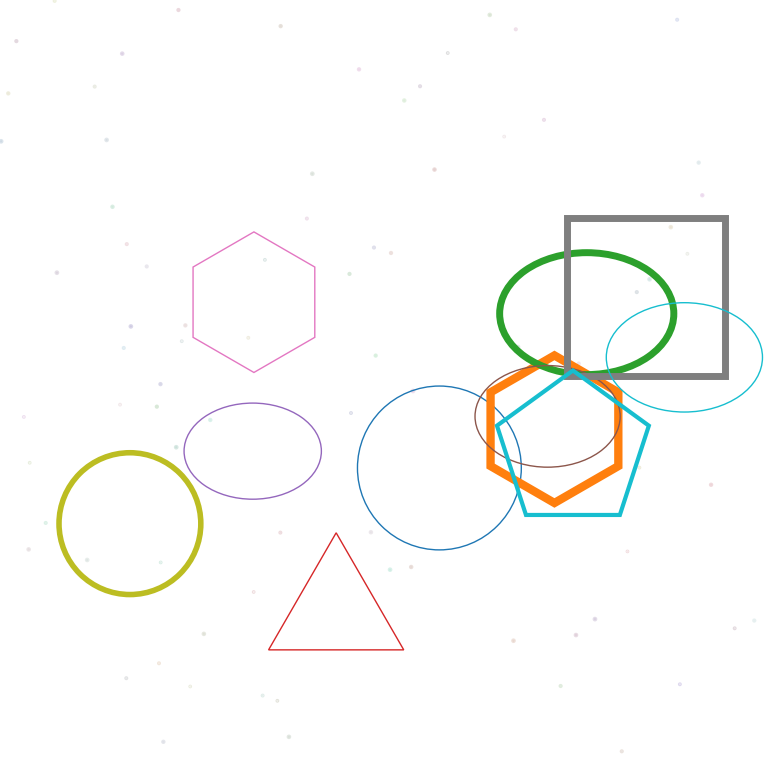[{"shape": "circle", "thickness": 0.5, "radius": 0.53, "center": [0.571, 0.392]}, {"shape": "hexagon", "thickness": 3, "radius": 0.48, "center": [0.72, 0.443]}, {"shape": "oval", "thickness": 2.5, "radius": 0.57, "center": [0.762, 0.593]}, {"shape": "triangle", "thickness": 0.5, "radius": 0.51, "center": [0.437, 0.207]}, {"shape": "oval", "thickness": 0.5, "radius": 0.45, "center": [0.328, 0.414]}, {"shape": "oval", "thickness": 0.5, "radius": 0.47, "center": [0.711, 0.459]}, {"shape": "hexagon", "thickness": 0.5, "radius": 0.46, "center": [0.33, 0.608]}, {"shape": "square", "thickness": 2.5, "radius": 0.51, "center": [0.839, 0.614]}, {"shape": "circle", "thickness": 2, "radius": 0.46, "center": [0.169, 0.32]}, {"shape": "pentagon", "thickness": 1.5, "radius": 0.52, "center": [0.744, 0.415]}, {"shape": "oval", "thickness": 0.5, "radius": 0.51, "center": [0.889, 0.536]}]